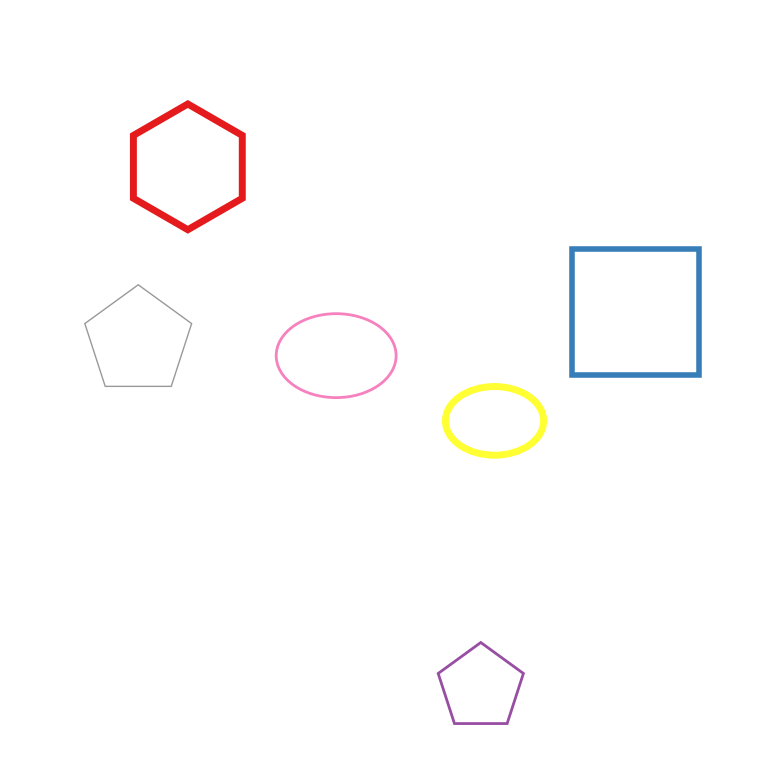[{"shape": "hexagon", "thickness": 2.5, "radius": 0.41, "center": [0.244, 0.783]}, {"shape": "square", "thickness": 2, "radius": 0.41, "center": [0.826, 0.595]}, {"shape": "pentagon", "thickness": 1, "radius": 0.29, "center": [0.624, 0.107]}, {"shape": "oval", "thickness": 2.5, "radius": 0.32, "center": [0.642, 0.453]}, {"shape": "oval", "thickness": 1, "radius": 0.39, "center": [0.437, 0.538]}, {"shape": "pentagon", "thickness": 0.5, "radius": 0.36, "center": [0.18, 0.557]}]